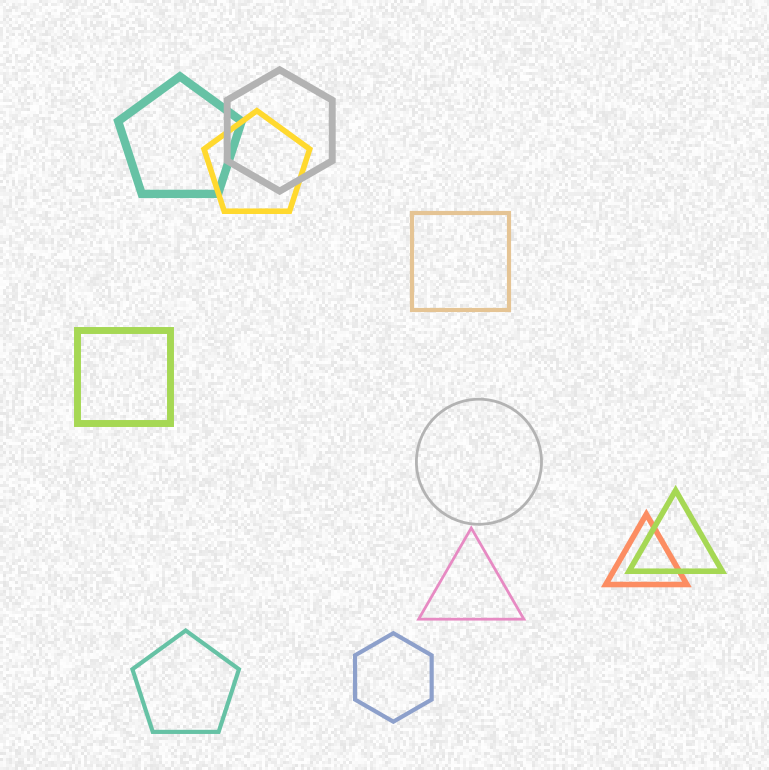[{"shape": "pentagon", "thickness": 1.5, "radius": 0.36, "center": [0.241, 0.108]}, {"shape": "pentagon", "thickness": 3, "radius": 0.42, "center": [0.234, 0.816]}, {"shape": "triangle", "thickness": 2, "radius": 0.3, "center": [0.839, 0.271]}, {"shape": "hexagon", "thickness": 1.5, "radius": 0.29, "center": [0.511, 0.12]}, {"shape": "triangle", "thickness": 1, "radius": 0.39, "center": [0.612, 0.235]}, {"shape": "triangle", "thickness": 2, "radius": 0.35, "center": [0.877, 0.293]}, {"shape": "square", "thickness": 2.5, "radius": 0.3, "center": [0.16, 0.511]}, {"shape": "pentagon", "thickness": 2, "radius": 0.36, "center": [0.334, 0.784]}, {"shape": "square", "thickness": 1.5, "radius": 0.31, "center": [0.598, 0.66]}, {"shape": "circle", "thickness": 1, "radius": 0.41, "center": [0.622, 0.4]}, {"shape": "hexagon", "thickness": 2.5, "radius": 0.39, "center": [0.363, 0.831]}]